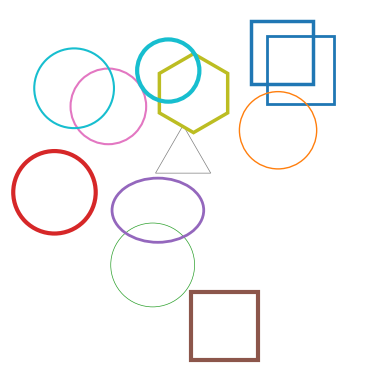[{"shape": "square", "thickness": 2, "radius": 0.44, "center": [0.781, 0.818]}, {"shape": "square", "thickness": 2.5, "radius": 0.4, "center": [0.732, 0.863]}, {"shape": "circle", "thickness": 1, "radius": 0.5, "center": [0.722, 0.662]}, {"shape": "circle", "thickness": 0.5, "radius": 0.54, "center": [0.397, 0.312]}, {"shape": "circle", "thickness": 3, "radius": 0.54, "center": [0.141, 0.501]}, {"shape": "oval", "thickness": 2, "radius": 0.6, "center": [0.41, 0.454]}, {"shape": "square", "thickness": 3, "radius": 0.44, "center": [0.584, 0.153]}, {"shape": "circle", "thickness": 1.5, "radius": 0.49, "center": [0.281, 0.724]}, {"shape": "triangle", "thickness": 0.5, "radius": 0.41, "center": [0.476, 0.592]}, {"shape": "hexagon", "thickness": 2.5, "radius": 0.51, "center": [0.503, 0.758]}, {"shape": "circle", "thickness": 3, "radius": 0.4, "center": [0.437, 0.817]}, {"shape": "circle", "thickness": 1.5, "radius": 0.52, "center": [0.192, 0.771]}]